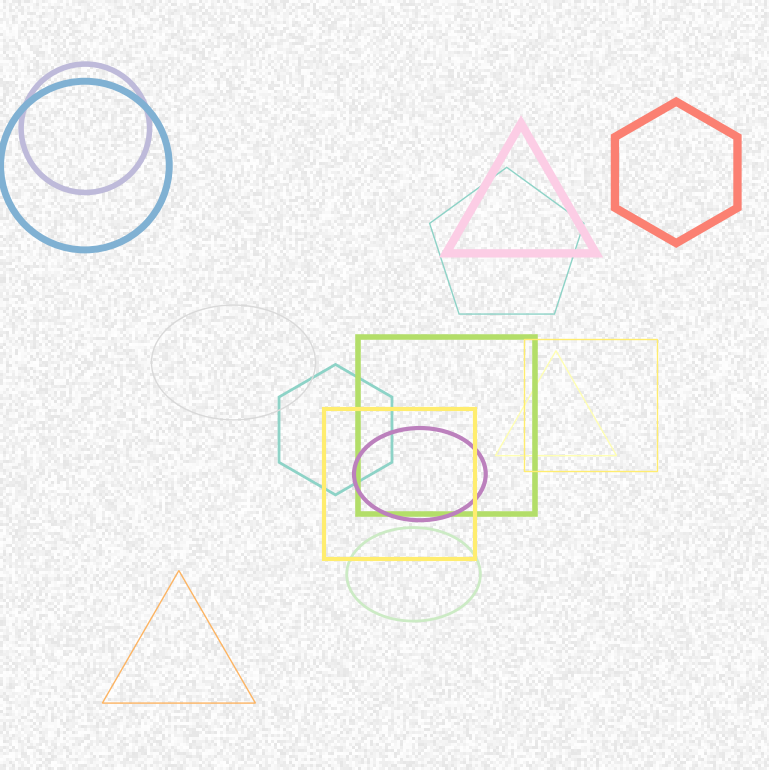[{"shape": "hexagon", "thickness": 1, "radius": 0.42, "center": [0.436, 0.442]}, {"shape": "pentagon", "thickness": 0.5, "radius": 0.53, "center": [0.658, 0.677]}, {"shape": "triangle", "thickness": 0.5, "radius": 0.45, "center": [0.722, 0.454]}, {"shape": "circle", "thickness": 2, "radius": 0.42, "center": [0.111, 0.833]}, {"shape": "hexagon", "thickness": 3, "radius": 0.46, "center": [0.878, 0.776]}, {"shape": "circle", "thickness": 2.5, "radius": 0.55, "center": [0.11, 0.785]}, {"shape": "triangle", "thickness": 0.5, "radius": 0.57, "center": [0.232, 0.144]}, {"shape": "square", "thickness": 2, "radius": 0.57, "center": [0.58, 0.447]}, {"shape": "triangle", "thickness": 3, "radius": 0.56, "center": [0.677, 0.727]}, {"shape": "oval", "thickness": 0.5, "radius": 0.53, "center": [0.303, 0.529]}, {"shape": "oval", "thickness": 1.5, "radius": 0.43, "center": [0.545, 0.384]}, {"shape": "oval", "thickness": 1, "radius": 0.43, "center": [0.537, 0.254]}, {"shape": "square", "thickness": 0.5, "radius": 0.43, "center": [0.767, 0.474]}, {"shape": "square", "thickness": 1.5, "radius": 0.49, "center": [0.519, 0.371]}]